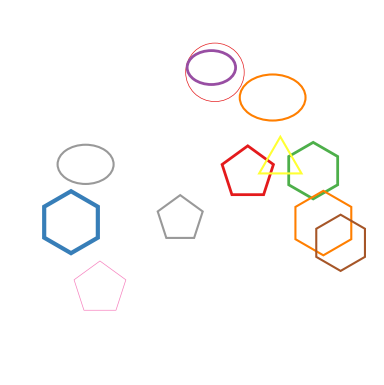[{"shape": "circle", "thickness": 0.5, "radius": 0.38, "center": [0.558, 0.812]}, {"shape": "pentagon", "thickness": 2, "radius": 0.35, "center": [0.644, 0.551]}, {"shape": "hexagon", "thickness": 3, "radius": 0.4, "center": [0.184, 0.423]}, {"shape": "hexagon", "thickness": 2, "radius": 0.37, "center": [0.813, 0.557]}, {"shape": "oval", "thickness": 2, "radius": 0.31, "center": [0.549, 0.825]}, {"shape": "hexagon", "thickness": 1.5, "radius": 0.42, "center": [0.84, 0.421]}, {"shape": "oval", "thickness": 1.5, "radius": 0.43, "center": [0.708, 0.747]}, {"shape": "triangle", "thickness": 1.5, "radius": 0.32, "center": [0.728, 0.581]}, {"shape": "hexagon", "thickness": 1.5, "radius": 0.37, "center": [0.885, 0.369]}, {"shape": "pentagon", "thickness": 0.5, "radius": 0.35, "center": [0.26, 0.251]}, {"shape": "pentagon", "thickness": 1.5, "radius": 0.31, "center": [0.468, 0.432]}, {"shape": "oval", "thickness": 1.5, "radius": 0.36, "center": [0.222, 0.573]}]